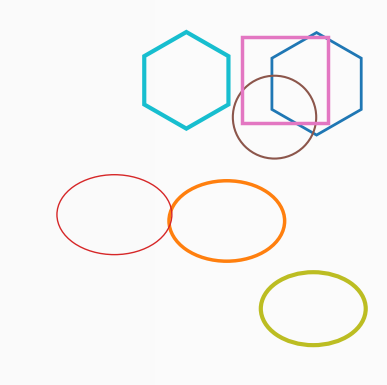[{"shape": "hexagon", "thickness": 2, "radius": 0.67, "center": [0.817, 0.782]}, {"shape": "oval", "thickness": 2.5, "radius": 0.75, "center": [0.585, 0.426]}, {"shape": "oval", "thickness": 1, "radius": 0.74, "center": [0.295, 0.442]}, {"shape": "circle", "thickness": 1.5, "radius": 0.54, "center": [0.708, 0.696]}, {"shape": "square", "thickness": 2.5, "radius": 0.56, "center": [0.736, 0.792]}, {"shape": "oval", "thickness": 3, "radius": 0.68, "center": [0.808, 0.198]}, {"shape": "hexagon", "thickness": 3, "radius": 0.63, "center": [0.481, 0.791]}]